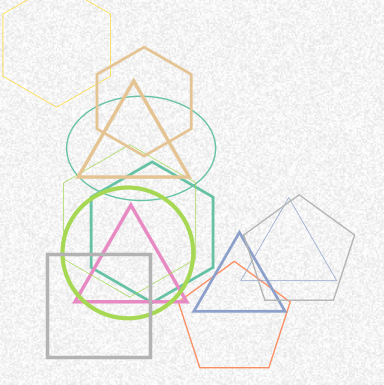[{"shape": "oval", "thickness": 1, "radius": 0.97, "center": [0.367, 0.615]}, {"shape": "hexagon", "thickness": 2, "radius": 0.91, "center": [0.395, 0.397]}, {"shape": "pentagon", "thickness": 1, "radius": 0.76, "center": [0.609, 0.168]}, {"shape": "triangle", "thickness": 0.5, "radius": 0.72, "center": [0.75, 0.343]}, {"shape": "triangle", "thickness": 2, "radius": 0.68, "center": [0.622, 0.26]}, {"shape": "triangle", "thickness": 2.5, "radius": 0.84, "center": [0.34, 0.3]}, {"shape": "circle", "thickness": 3, "radius": 0.85, "center": [0.332, 0.343]}, {"shape": "hexagon", "thickness": 0.5, "radius": 0.99, "center": [0.337, 0.426]}, {"shape": "hexagon", "thickness": 0.5, "radius": 0.81, "center": [0.147, 0.883]}, {"shape": "hexagon", "thickness": 2, "radius": 0.71, "center": [0.374, 0.736]}, {"shape": "triangle", "thickness": 2.5, "radius": 0.83, "center": [0.347, 0.623]}, {"shape": "square", "thickness": 2.5, "radius": 0.67, "center": [0.257, 0.205]}, {"shape": "pentagon", "thickness": 1, "radius": 0.76, "center": [0.777, 0.343]}]